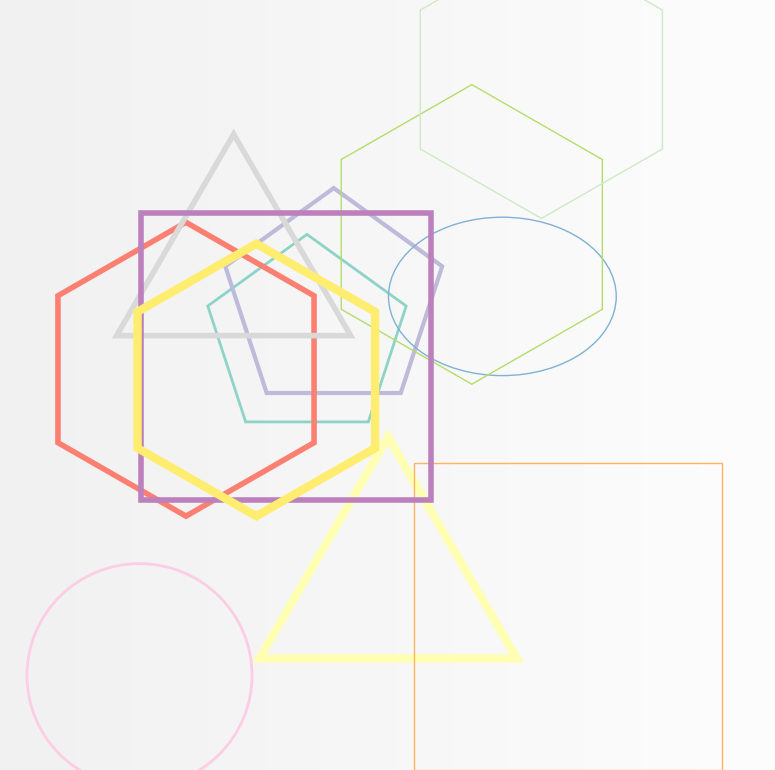[{"shape": "pentagon", "thickness": 1, "radius": 0.67, "center": [0.396, 0.561]}, {"shape": "triangle", "thickness": 3, "radius": 0.96, "center": [0.501, 0.241]}, {"shape": "pentagon", "thickness": 1.5, "radius": 0.74, "center": [0.431, 0.609]}, {"shape": "hexagon", "thickness": 2, "radius": 0.95, "center": [0.24, 0.521]}, {"shape": "oval", "thickness": 0.5, "radius": 0.73, "center": [0.648, 0.615]}, {"shape": "square", "thickness": 0.5, "radius": 1.0, "center": [0.733, 0.2]}, {"shape": "hexagon", "thickness": 0.5, "radius": 0.97, "center": [0.609, 0.696]}, {"shape": "circle", "thickness": 1, "radius": 0.73, "center": [0.18, 0.123]}, {"shape": "triangle", "thickness": 2, "radius": 0.87, "center": [0.301, 0.651]}, {"shape": "square", "thickness": 2, "radius": 0.93, "center": [0.369, 0.537]}, {"shape": "hexagon", "thickness": 0.5, "radius": 0.9, "center": [0.699, 0.897]}, {"shape": "hexagon", "thickness": 3, "radius": 0.88, "center": [0.331, 0.507]}]